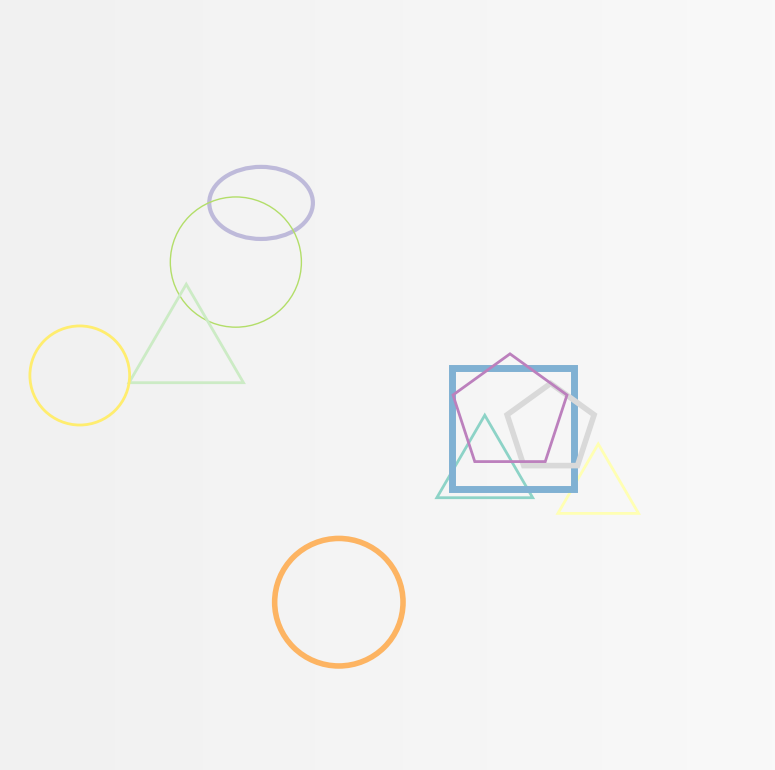[{"shape": "triangle", "thickness": 1, "radius": 0.36, "center": [0.626, 0.389]}, {"shape": "triangle", "thickness": 1, "radius": 0.3, "center": [0.772, 0.363]}, {"shape": "oval", "thickness": 1.5, "radius": 0.33, "center": [0.337, 0.736]}, {"shape": "square", "thickness": 2.5, "radius": 0.39, "center": [0.662, 0.443]}, {"shape": "circle", "thickness": 2, "radius": 0.41, "center": [0.437, 0.218]}, {"shape": "circle", "thickness": 0.5, "radius": 0.42, "center": [0.304, 0.66]}, {"shape": "pentagon", "thickness": 2, "radius": 0.3, "center": [0.71, 0.443]}, {"shape": "pentagon", "thickness": 1, "radius": 0.39, "center": [0.658, 0.463]}, {"shape": "triangle", "thickness": 1, "radius": 0.43, "center": [0.24, 0.546]}, {"shape": "circle", "thickness": 1, "radius": 0.32, "center": [0.103, 0.512]}]